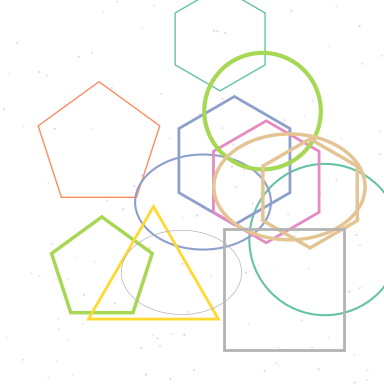[{"shape": "circle", "thickness": 1.5, "radius": 0.98, "center": [0.844, 0.378]}, {"shape": "hexagon", "thickness": 1, "radius": 0.67, "center": [0.572, 0.899]}, {"shape": "pentagon", "thickness": 1, "radius": 0.83, "center": [0.257, 0.622]}, {"shape": "oval", "thickness": 1.5, "radius": 0.88, "center": [0.527, 0.475]}, {"shape": "hexagon", "thickness": 2, "radius": 0.83, "center": [0.609, 0.583]}, {"shape": "hexagon", "thickness": 2, "radius": 0.79, "center": [0.692, 0.528]}, {"shape": "pentagon", "thickness": 2.5, "radius": 0.69, "center": [0.265, 0.299]}, {"shape": "circle", "thickness": 3, "radius": 0.76, "center": [0.682, 0.711]}, {"shape": "triangle", "thickness": 2, "radius": 0.97, "center": [0.399, 0.269]}, {"shape": "oval", "thickness": 2.5, "radius": 0.98, "center": [0.752, 0.515]}, {"shape": "hexagon", "thickness": 2.5, "radius": 0.71, "center": [0.805, 0.498]}, {"shape": "square", "thickness": 2, "radius": 0.78, "center": [0.738, 0.248]}, {"shape": "oval", "thickness": 0.5, "radius": 0.78, "center": [0.471, 0.292]}]